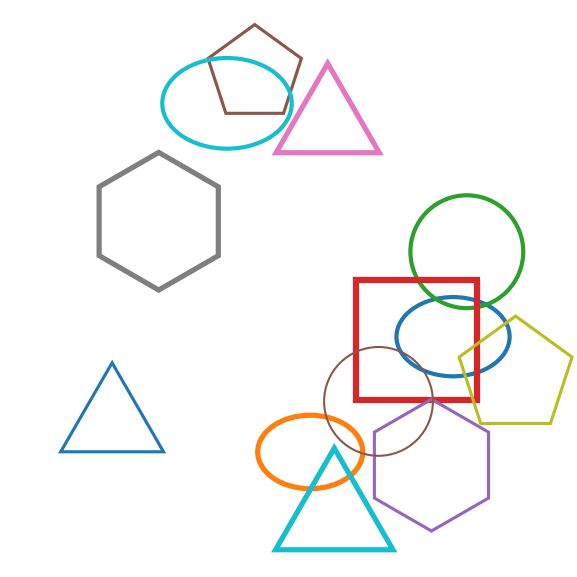[{"shape": "oval", "thickness": 2, "radius": 0.49, "center": [0.784, 0.416]}, {"shape": "triangle", "thickness": 1.5, "radius": 0.51, "center": [0.194, 0.268]}, {"shape": "oval", "thickness": 2.5, "radius": 0.45, "center": [0.537, 0.216]}, {"shape": "circle", "thickness": 2, "radius": 0.49, "center": [0.808, 0.563]}, {"shape": "square", "thickness": 3, "radius": 0.52, "center": [0.721, 0.411]}, {"shape": "hexagon", "thickness": 1.5, "radius": 0.57, "center": [0.747, 0.194]}, {"shape": "pentagon", "thickness": 1.5, "radius": 0.42, "center": [0.441, 0.872]}, {"shape": "circle", "thickness": 1, "radius": 0.47, "center": [0.655, 0.304]}, {"shape": "triangle", "thickness": 2.5, "radius": 0.52, "center": [0.567, 0.786]}, {"shape": "hexagon", "thickness": 2.5, "radius": 0.6, "center": [0.275, 0.616]}, {"shape": "pentagon", "thickness": 1.5, "radius": 0.51, "center": [0.893, 0.349]}, {"shape": "oval", "thickness": 2, "radius": 0.56, "center": [0.393, 0.82]}, {"shape": "triangle", "thickness": 2.5, "radius": 0.59, "center": [0.579, 0.106]}]